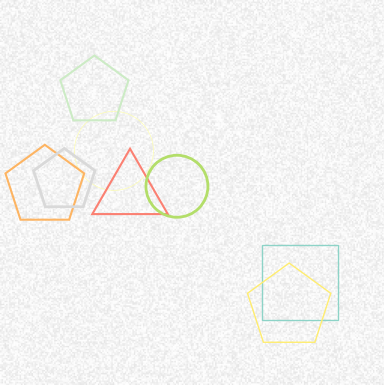[{"shape": "square", "thickness": 1, "radius": 0.49, "center": [0.78, 0.266]}, {"shape": "circle", "thickness": 0.5, "radius": 0.51, "center": [0.296, 0.608]}, {"shape": "triangle", "thickness": 1.5, "radius": 0.57, "center": [0.338, 0.501]}, {"shape": "pentagon", "thickness": 1.5, "radius": 0.54, "center": [0.116, 0.516]}, {"shape": "circle", "thickness": 2, "radius": 0.4, "center": [0.46, 0.516]}, {"shape": "pentagon", "thickness": 2, "radius": 0.42, "center": [0.167, 0.531]}, {"shape": "pentagon", "thickness": 1.5, "radius": 0.47, "center": [0.245, 0.763]}, {"shape": "pentagon", "thickness": 1, "radius": 0.57, "center": [0.751, 0.203]}]